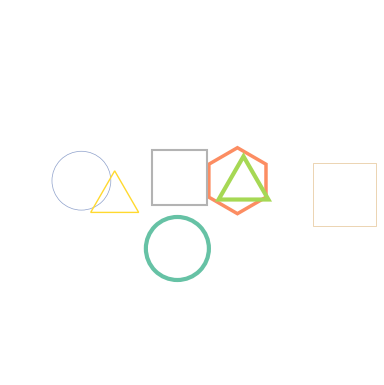[{"shape": "circle", "thickness": 3, "radius": 0.41, "center": [0.461, 0.355]}, {"shape": "hexagon", "thickness": 2.5, "radius": 0.43, "center": [0.617, 0.531]}, {"shape": "circle", "thickness": 0.5, "radius": 0.38, "center": [0.211, 0.531]}, {"shape": "triangle", "thickness": 3, "radius": 0.37, "center": [0.632, 0.519]}, {"shape": "triangle", "thickness": 1, "radius": 0.36, "center": [0.298, 0.484]}, {"shape": "square", "thickness": 0.5, "radius": 0.41, "center": [0.894, 0.494]}, {"shape": "square", "thickness": 1.5, "radius": 0.36, "center": [0.466, 0.539]}]